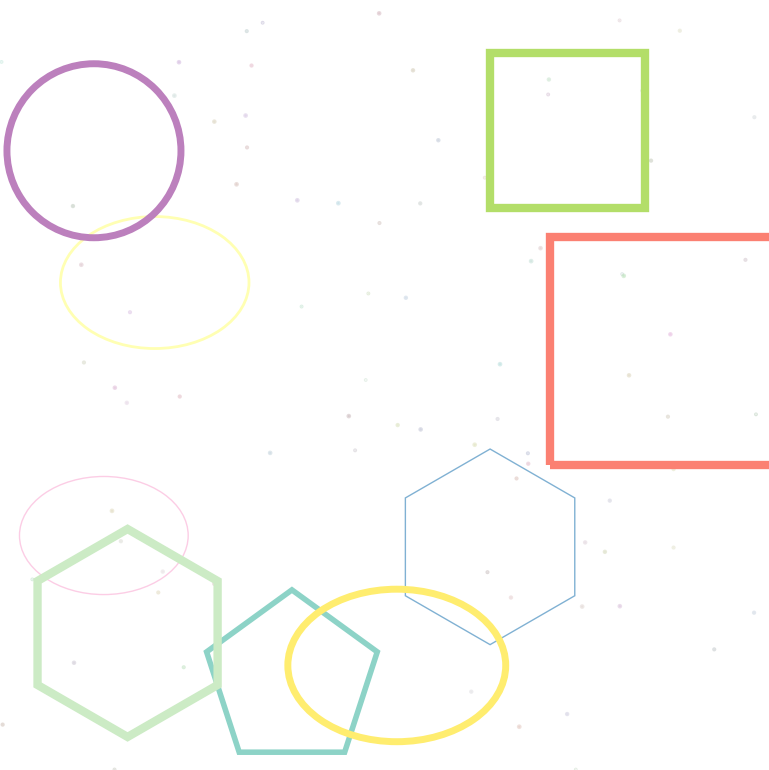[{"shape": "pentagon", "thickness": 2, "radius": 0.58, "center": [0.379, 0.117]}, {"shape": "oval", "thickness": 1, "radius": 0.61, "center": [0.201, 0.633]}, {"shape": "square", "thickness": 3, "radius": 0.74, "center": [0.862, 0.545]}, {"shape": "hexagon", "thickness": 0.5, "radius": 0.64, "center": [0.636, 0.29]}, {"shape": "square", "thickness": 3, "radius": 0.5, "center": [0.736, 0.83]}, {"shape": "oval", "thickness": 0.5, "radius": 0.55, "center": [0.135, 0.305]}, {"shape": "circle", "thickness": 2.5, "radius": 0.56, "center": [0.122, 0.804]}, {"shape": "hexagon", "thickness": 3, "radius": 0.68, "center": [0.166, 0.178]}, {"shape": "oval", "thickness": 2.5, "radius": 0.71, "center": [0.515, 0.136]}]